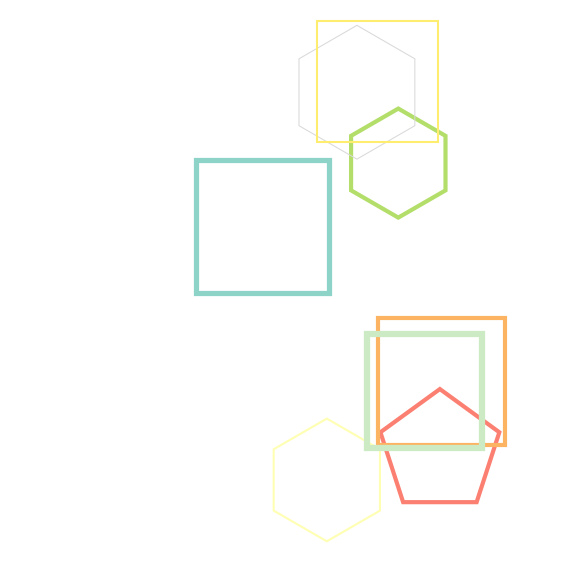[{"shape": "square", "thickness": 2.5, "radius": 0.58, "center": [0.454, 0.607]}, {"shape": "hexagon", "thickness": 1, "radius": 0.53, "center": [0.566, 0.168]}, {"shape": "pentagon", "thickness": 2, "radius": 0.54, "center": [0.762, 0.217]}, {"shape": "square", "thickness": 2, "radius": 0.55, "center": [0.765, 0.339]}, {"shape": "hexagon", "thickness": 2, "radius": 0.47, "center": [0.69, 0.717]}, {"shape": "hexagon", "thickness": 0.5, "radius": 0.58, "center": [0.618, 0.839]}, {"shape": "square", "thickness": 3, "radius": 0.5, "center": [0.735, 0.323]}, {"shape": "square", "thickness": 1, "radius": 0.52, "center": [0.654, 0.858]}]